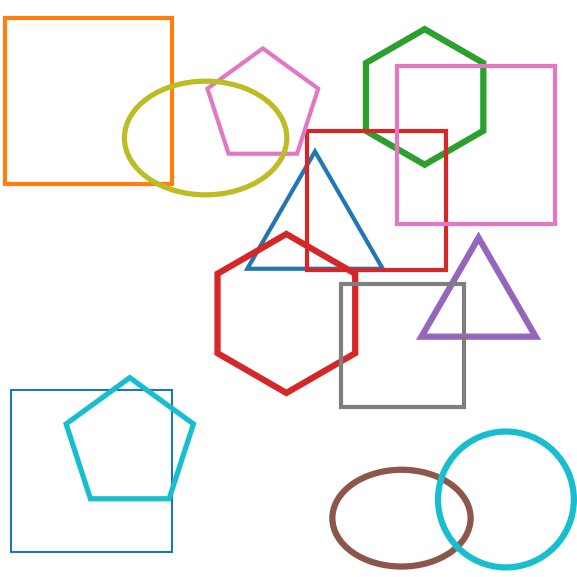[{"shape": "triangle", "thickness": 2, "radius": 0.68, "center": [0.545, 0.601]}, {"shape": "square", "thickness": 1, "radius": 0.7, "center": [0.158, 0.183]}, {"shape": "square", "thickness": 2, "radius": 0.72, "center": [0.153, 0.824]}, {"shape": "hexagon", "thickness": 3, "radius": 0.59, "center": [0.735, 0.831]}, {"shape": "hexagon", "thickness": 3, "radius": 0.69, "center": [0.496, 0.456]}, {"shape": "square", "thickness": 2, "radius": 0.6, "center": [0.651, 0.652]}, {"shape": "triangle", "thickness": 3, "radius": 0.57, "center": [0.829, 0.473]}, {"shape": "oval", "thickness": 3, "radius": 0.6, "center": [0.695, 0.102]}, {"shape": "square", "thickness": 2, "radius": 0.68, "center": [0.824, 0.748]}, {"shape": "pentagon", "thickness": 2, "radius": 0.5, "center": [0.455, 0.815]}, {"shape": "square", "thickness": 2, "radius": 0.53, "center": [0.697, 0.401]}, {"shape": "oval", "thickness": 2.5, "radius": 0.7, "center": [0.356, 0.76]}, {"shape": "pentagon", "thickness": 2.5, "radius": 0.58, "center": [0.225, 0.229]}, {"shape": "circle", "thickness": 3, "radius": 0.59, "center": [0.876, 0.134]}]